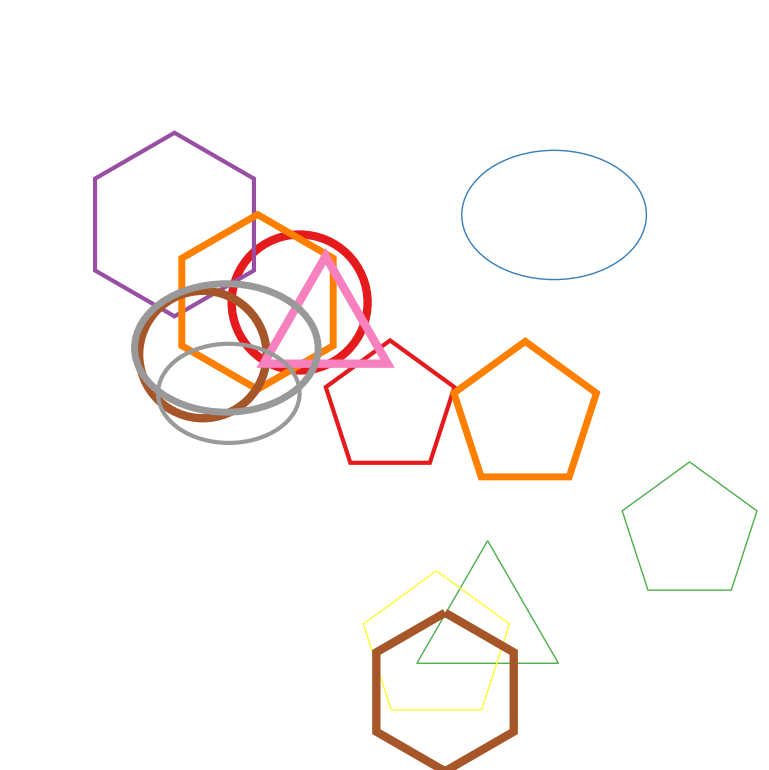[{"shape": "circle", "thickness": 3, "radius": 0.44, "center": [0.389, 0.607]}, {"shape": "pentagon", "thickness": 1.5, "radius": 0.44, "center": [0.507, 0.47]}, {"shape": "oval", "thickness": 0.5, "radius": 0.6, "center": [0.72, 0.721]}, {"shape": "pentagon", "thickness": 0.5, "radius": 0.46, "center": [0.896, 0.308]}, {"shape": "triangle", "thickness": 0.5, "radius": 0.53, "center": [0.633, 0.192]}, {"shape": "hexagon", "thickness": 1.5, "radius": 0.6, "center": [0.227, 0.708]}, {"shape": "hexagon", "thickness": 2.5, "radius": 0.57, "center": [0.334, 0.608]}, {"shape": "pentagon", "thickness": 2.5, "radius": 0.49, "center": [0.682, 0.459]}, {"shape": "pentagon", "thickness": 0.5, "radius": 0.5, "center": [0.567, 0.159]}, {"shape": "circle", "thickness": 3, "radius": 0.41, "center": [0.263, 0.54]}, {"shape": "hexagon", "thickness": 3, "radius": 0.52, "center": [0.578, 0.101]}, {"shape": "triangle", "thickness": 3, "radius": 0.46, "center": [0.423, 0.574]}, {"shape": "oval", "thickness": 1.5, "radius": 0.46, "center": [0.297, 0.489]}, {"shape": "oval", "thickness": 2.5, "radius": 0.6, "center": [0.294, 0.548]}]